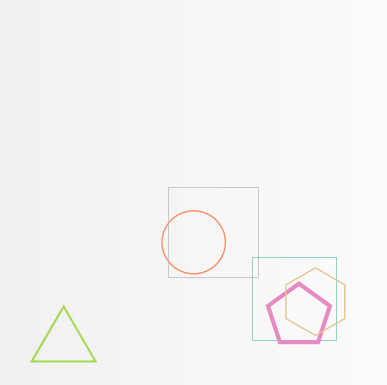[{"shape": "square", "thickness": 0.5, "radius": 0.54, "center": [0.758, 0.224]}, {"shape": "circle", "thickness": 1, "radius": 0.41, "center": [0.5, 0.371]}, {"shape": "pentagon", "thickness": 3, "radius": 0.42, "center": [0.772, 0.179]}, {"shape": "triangle", "thickness": 1.5, "radius": 0.48, "center": [0.164, 0.109]}, {"shape": "hexagon", "thickness": 1, "radius": 0.44, "center": [0.814, 0.216]}, {"shape": "square", "thickness": 0.5, "radius": 0.58, "center": [0.55, 0.398]}]